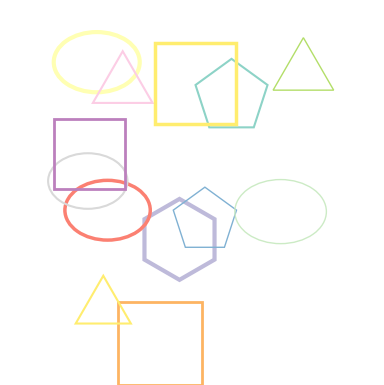[{"shape": "pentagon", "thickness": 1.5, "radius": 0.49, "center": [0.601, 0.749]}, {"shape": "oval", "thickness": 3, "radius": 0.56, "center": [0.251, 0.839]}, {"shape": "hexagon", "thickness": 3, "radius": 0.53, "center": [0.466, 0.378]}, {"shape": "oval", "thickness": 2.5, "radius": 0.55, "center": [0.279, 0.454]}, {"shape": "pentagon", "thickness": 1, "radius": 0.43, "center": [0.532, 0.428]}, {"shape": "square", "thickness": 2, "radius": 0.54, "center": [0.415, 0.107]}, {"shape": "triangle", "thickness": 1, "radius": 0.45, "center": [0.788, 0.811]}, {"shape": "triangle", "thickness": 1.5, "radius": 0.45, "center": [0.319, 0.777]}, {"shape": "oval", "thickness": 1.5, "radius": 0.52, "center": [0.228, 0.53]}, {"shape": "square", "thickness": 2, "radius": 0.46, "center": [0.232, 0.599]}, {"shape": "oval", "thickness": 1, "radius": 0.59, "center": [0.729, 0.45]}, {"shape": "square", "thickness": 2.5, "radius": 0.52, "center": [0.508, 0.783]}, {"shape": "triangle", "thickness": 1.5, "radius": 0.41, "center": [0.268, 0.201]}]